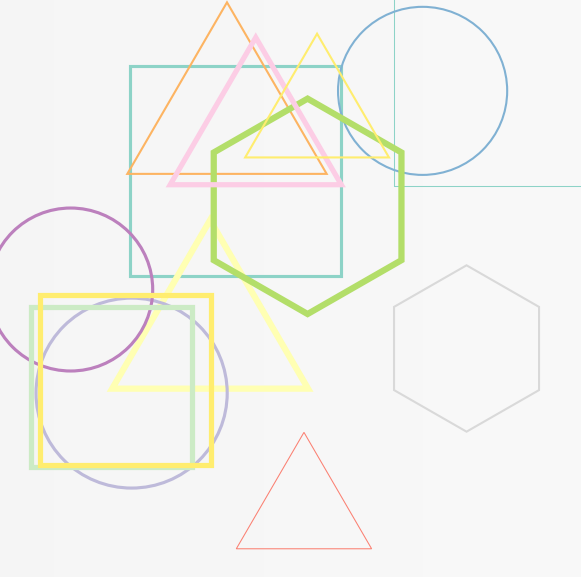[{"shape": "square", "thickness": 0.5, "radius": 0.95, "center": [0.867, 0.866]}, {"shape": "square", "thickness": 1.5, "radius": 0.91, "center": [0.405, 0.703]}, {"shape": "triangle", "thickness": 3, "radius": 0.97, "center": [0.361, 0.423]}, {"shape": "circle", "thickness": 1.5, "radius": 0.82, "center": [0.226, 0.318]}, {"shape": "triangle", "thickness": 0.5, "radius": 0.67, "center": [0.523, 0.116]}, {"shape": "circle", "thickness": 1, "radius": 0.73, "center": [0.727, 0.842]}, {"shape": "triangle", "thickness": 1, "radius": 0.99, "center": [0.391, 0.797]}, {"shape": "hexagon", "thickness": 3, "radius": 0.93, "center": [0.529, 0.642]}, {"shape": "triangle", "thickness": 2.5, "radius": 0.85, "center": [0.44, 0.764]}, {"shape": "hexagon", "thickness": 1, "radius": 0.72, "center": [0.803, 0.396]}, {"shape": "circle", "thickness": 1.5, "radius": 0.71, "center": [0.122, 0.498]}, {"shape": "square", "thickness": 2.5, "radius": 0.69, "center": [0.192, 0.329]}, {"shape": "square", "thickness": 2.5, "radius": 0.74, "center": [0.216, 0.342]}, {"shape": "triangle", "thickness": 1, "radius": 0.71, "center": [0.545, 0.798]}]